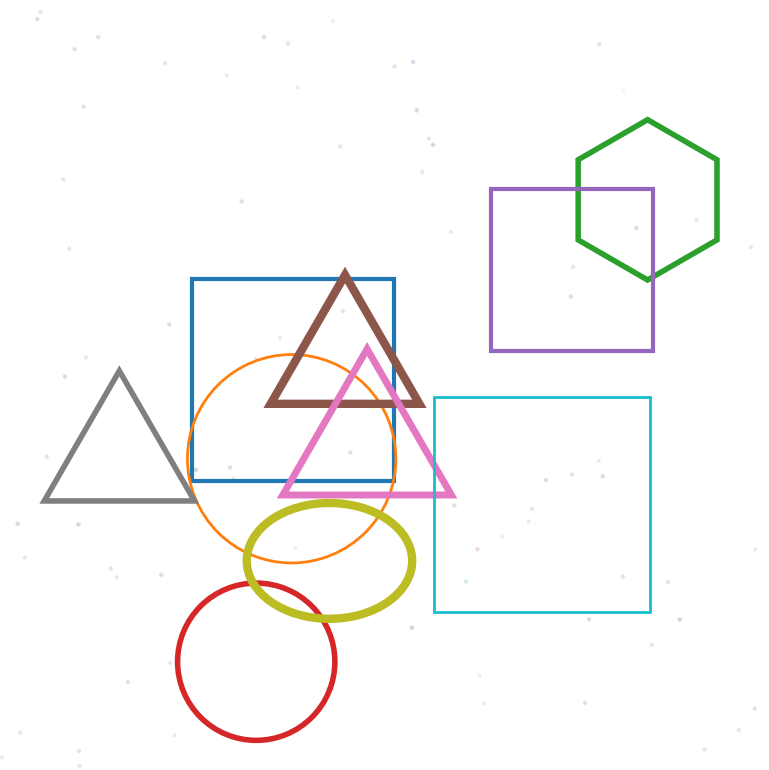[{"shape": "square", "thickness": 1.5, "radius": 0.66, "center": [0.38, 0.507]}, {"shape": "circle", "thickness": 1, "radius": 0.68, "center": [0.379, 0.404]}, {"shape": "hexagon", "thickness": 2, "radius": 0.52, "center": [0.841, 0.74]}, {"shape": "circle", "thickness": 2, "radius": 0.51, "center": [0.333, 0.141]}, {"shape": "square", "thickness": 1.5, "radius": 0.53, "center": [0.743, 0.649]}, {"shape": "triangle", "thickness": 3, "radius": 0.56, "center": [0.448, 0.531]}, {"shape": "triangle", "thickness": 2.5, "radius": 0.63, "center": [0.477, 0.42]}, {"shape": "triangle", "thickness": 2, "radius": 0.56, "center": [0.155, 0.406]}, {"shape": "oval", "thickness": 3, "radius": 0.54, "center": [0.428, 0.272]}, {"shape": "square", "thickness": 1, "radius": 0.7, "center": [0.704, 0.345]}]